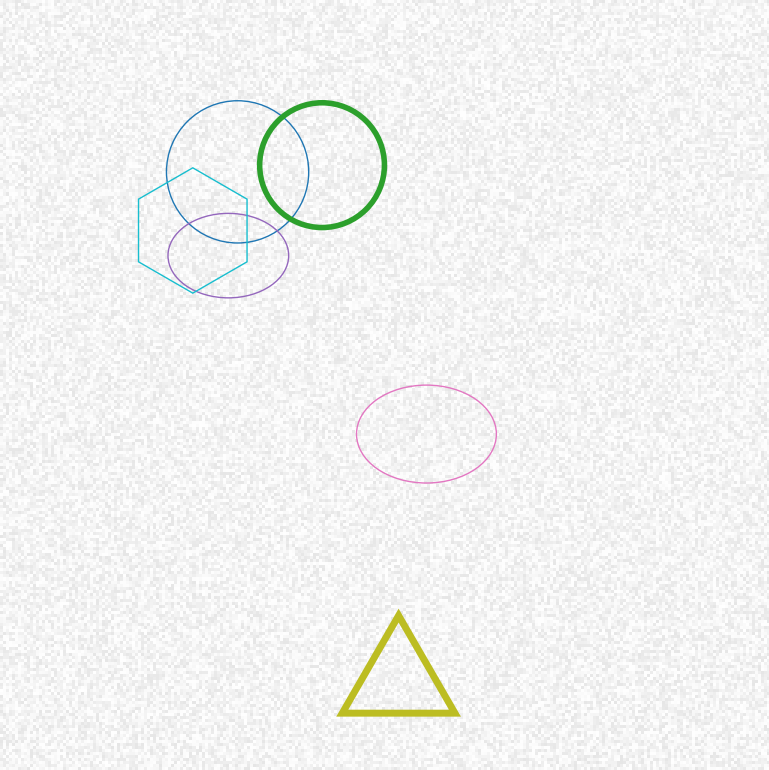[{"shape": "circle", "thickness": 0.5, "radius": 0.46, "center": [0.309, 0.777]}, {"shape": "circle", "thickness": 2, "radius": 0.41, "center": [0.418, 0.786]}, {"shape": "oval", "thickness": 0.5, "radius": 0.39, "center": [0.297, 0.668]}, {"shape": "oval", "thickness": 0.5, "radius": 0.45, "center": [0.554, 0.436]}, {"shape": "triangle", "thickness": 2.5, "radius": 0.42, "center": [0.518, 0.116]}, {"shape": "hexagon", "thickness": 0.5, "radius": 0.41, "center": [0.25, 0.701]}]